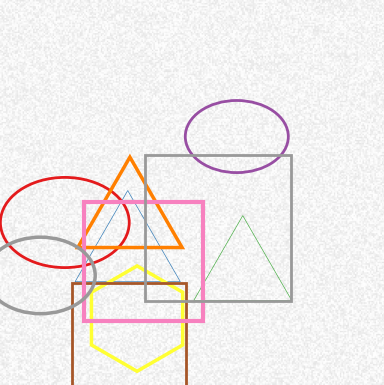[{"shape": "oval", "thickness": 2, "radius": 0.84, "center": [0.168, 0.422]}, {"shape": "triangle", "thickness": 0.5, "radius": 0.79, "center": [0.332, 0.347]}, {"shape": "triangle", "thickness": 0.5, "radius": 0.73, "center": [0.631, 0.293]}, {"shape": "oval", "thickness": 2, "radius": 0.67, "center": [0.615, 0.645]}, {"shape": "triangle", "thickness": 2.5, "radius": 0.78, "center": [0.337, 0.435]}, {"shape": "hexagon", "thickness": 2.5, "radius": 0.68, "center": [0.356, 0.172]}, {"shape": "square", "thickness": 2, "radius": 0.74, "center": [0.336, 0.116]}, {"shape": "square", "thickness": 3, "radius": 0.77, "center": [0.372, 0.321]}, {"shape": "square", "thickness": 2, "radius": 0.95, "center": [0.567, 0.407]}, {"shape": "oval", "thickness": 2.5, "radius": 0.71, "center": [0.105, 0.285]}]